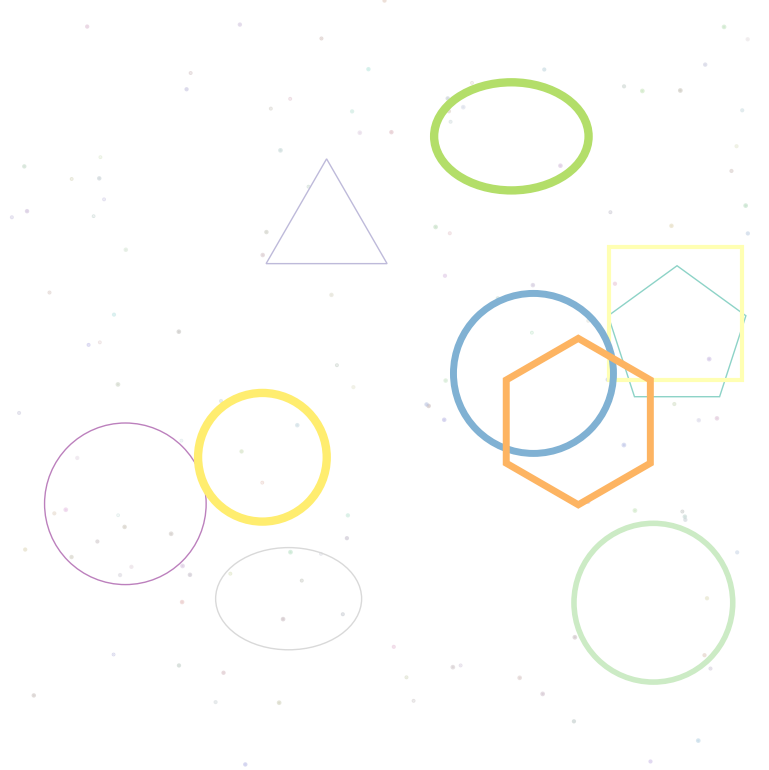[{"shape": "pentagon", "thickness": 0.5, "radius": 0.47, "center": [0.879, 0.561]}, {"shape": "square", "thickness": 1.5, "radius": 0.43, "center": [0.877, 0.593]}, {"shape": "triangle", "thickness": 0.5, "radius": 0.45, "center": [0.424, 0.703]}, {"shape": "circle", "thickness": 2.5, "radius": 0.52, "center": [0.693, 0.515]}, {"shape": "hexagon", "thickness": 2.5, "radius": 0.54, "center": [0.751, 0.452]}, {"shape": "oval", "thickness": 3, "radius": 0.5, "center": [0.664, 0.823]}, {"shape": "oval", "thickness": 0.5, "radius": 0.47, "center": [0.375, 0.222]}, {"shape": "circle", "thickness": 0.5, "radius": 0.52, "center": [0.163, 0.346]}, {"shape": "circle", "thickness": 2, "radius": 0.52, "center": [0.849, 0.217]}, {"shape": "circle", "thickness": 3, "radius": 0.42, "center": [0.341, 0.406]}]